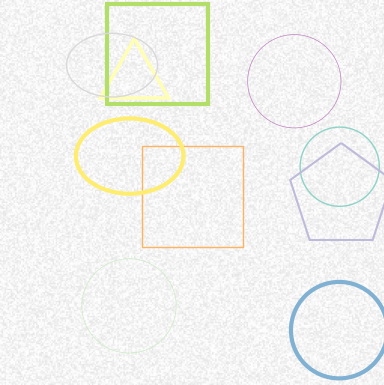[{"shape": "circle", "thickness": 1, "radius": 0.51, "center": [0.882, 0.567]}, {"shape": "triangle", "thickness": 2.5, "radius": 0.51, "center": [0.349, 0.797]}, {"shape": "pentagon", "thickness": 1.5, "radius": 0.7, "center": [0.886, 0.489]}, {"shape": "circle", "thickness": 3, "radius": 0.63, "center": [0.881, 0.142]}, {"shape": "square", "thickness": 1, "radius": 0.65, "center": [0.5, 0.49]}, {"shape": "square", "thickness": 3, "radius": 0.65, "center": [0.409, 0.859]}, {"shape": "oval", "thickness": 1, "radius": 0.59, "center": [0.291, 0.831]}, {"shape": "circle", "thickness": 0.5, "radius": 0.61, "center": [0.764, 0.789]}, {"shape": "circle", "thickness": 0.5, "radius": 0.61, "center": [0.335, 0.206]}, {"shape": "oval", "thickness": 3, "radius": 0.7, "center": [0.337, 0.595]}]